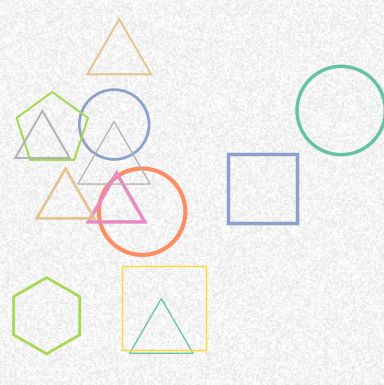[{"shape": "circle", "thickness": 2.5, "radius": 0.57, "center": [0.886, 0.713]}, {"shape": "triangle", "thickness": 1, "radius": 0.47, "center": [0.419, 0.13]}, {"shape": "circle", "thickness": 3, "radius": 0.56, "center": [0.369, 0.45]}, {"shape": "circle", "thickness": 2, "radius": 0.45, "center": [0.297, 0.677]}, {"shape": "square", "thickness": 2.5, "radius": 0.45, "center": [0.682, 0.51]}, {"shape": "triangle", "thickness": 2.5, "radius": 0.42, "center": [0.303, 0.466]}, {"shape": "pentagon", "thickness": 1.5, "radius": 0.49, "center": [0.136, 0.664]}, {"shape": "hexagon", "thickness": 2, "radius": 0.5, "center": [0.121, 0.18]}, {"shape": "square", "thickness": 1, "radius": 0.54, "center": [0.427, 0.201]}, {"shape": "triangle", "thickness": 2, "radius": 0.43, "center": [0.17, 0.476]}, {"shape": "triangle", "thickness": 1.5, "radius": 0.48, "center": [0.31, 0.855]}, {"shape": "triangle", "thickness": 1, "radius": 0.54, "center": [0.296, 0.576]}, {"shape": "triangle", "thickness": 1.5, "radius": 0.41, "center": [0.11, 0.631]}]